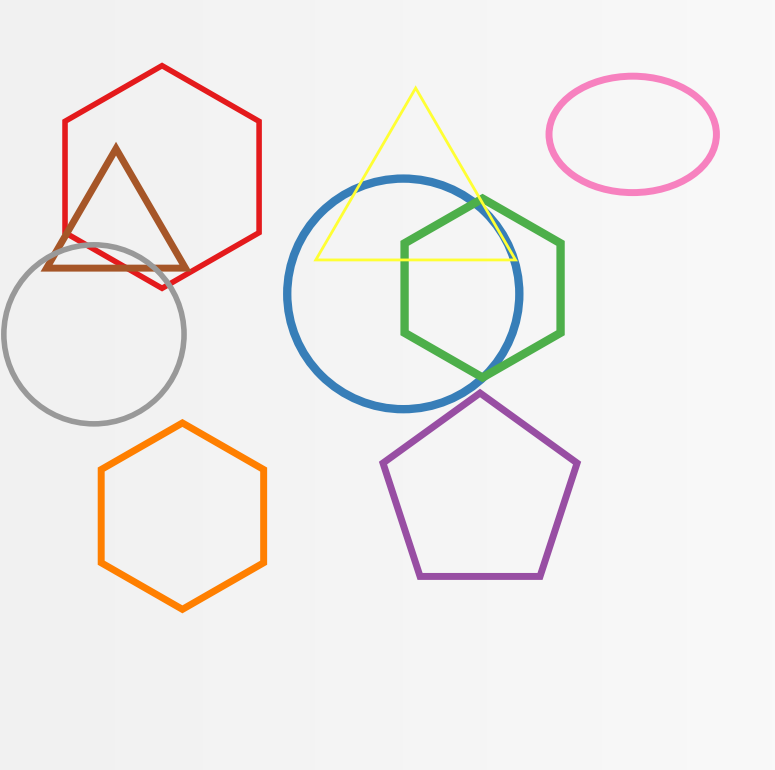[{"shape": "hexagon", "thickness": 2, "radius": 0.72, "center": [0.209, 0.77]}, {"shape": "circle", "thickness": 3, "radius": 0.75, "center": [0.52, 0.618]}, {"shape": "hexagon", "thickness": 3, "radius": 0.58, "center": [0.623, 0.626]}, {"shape": "pentagon", "thickness": 2.5, "radius": 0.66, "center": [0.619, 0.358]}, {"shape": "hexagon", "thickness": 2.5, "radius": 0.61, "center": [0.235, 0.33]}, {"shape": "triangle", "thickness": 1, "radius": 0.74, "center": [0.536, 0.737]}, {"shape": "triangle", "thickness": 2.5, "radius": 0.52, "center": [0.15, 0.703]}, {"shape": "oval", "thickness": 2.5, "radius": 0.54, "center": [0.816, 0.825]}, {"shape": "circle", "thickness": 2, "radius": 0.58, "center": [0.121, 0.566]}]